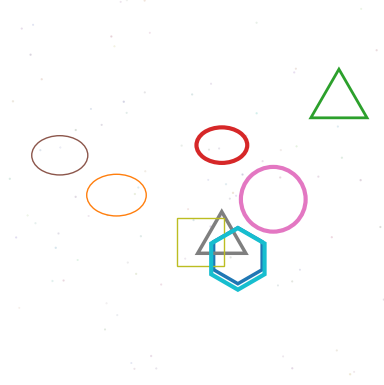[{"shape": "hexagon", "thickness": 2.5, "radius": 0.36, "center": [0.618, 0.336]}, {"shape": "oval", "thickness": 1, "radius": 0.39, "center": [0.303, 0.493]}, {"shape": "triangle", "thickness": 2, "radius": 0.42, "center": [0.88, 0.736]}, {"shape": "oval", "thickness": 3, "radius": 0.33, "center": [0.576, 0.623]}, {"shape": "oval", "thickness": 1, "radius": 0.36, "center": [0.155, 0.597]}, {"shape": "circle", "thickness": 3, "radius": 0.42, "center": [0.71, 0.482]}, {"shape": "triangle", "thickness": 2.5, "radius": 0.36, "center": [0.576, 0.378]}, {"shape": "square", "thickness": 1, "radius": 0.31, "center": [0.521, 0.372]}, {"shape": "hexagon", "thickness": 3, "radius": 0.4, "center": [0.618, 0.328]}]